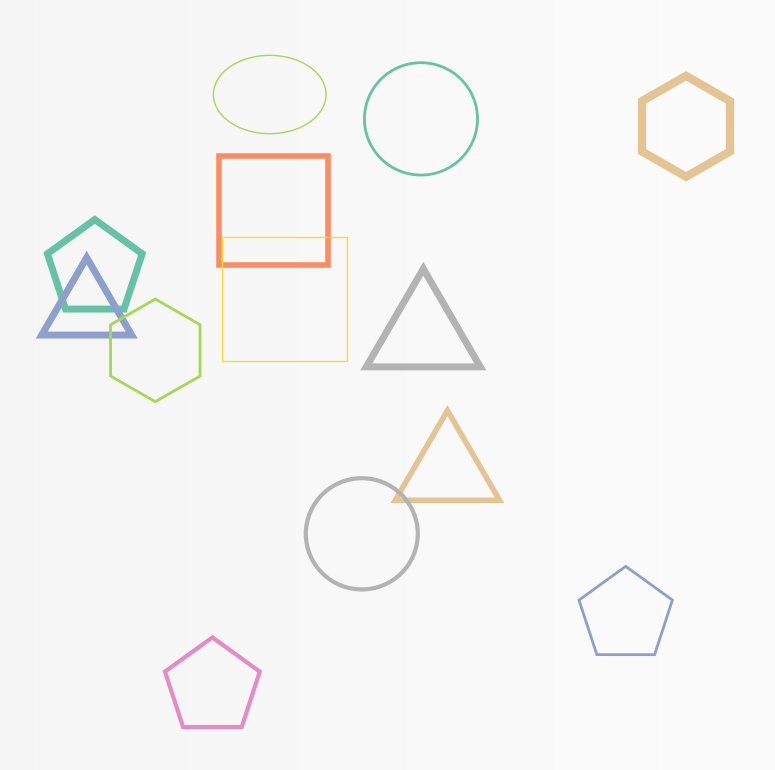[{"shape": "circle", "thickness": 1, "radius": 0.36, "center": [0.543, 0.846]}, {"shape": "pentagon", "thickness": 2.5, "radius": 0.32, "center": [0.122, 0.651]}, {"shape": "square", "thickness": 2, "radius": 0.35, "center": [0.353, 0.727]}, {"shape": "pentagon", "thickness": 1, "radius": 0.32, "center": [0.807, 0.201]}, {"shape": "triangle", "thickness": 2.5, "radius": 0.34, "center": [0.112, 0.598]}, {"shape": "pentagon", "thickness": 1.5, "radius": 0.32, "center": [0.274, 0.108]}, {"shape": "oval", "thickness": 0.5, "radius": 0.36, "center": [0.348, 0.877]}, {"shape": "hexagon", "thickness": 1, "radius": 0.33, "center": [0.2, 0.545]}, {"shape": "square", "thickness": 0.5, "radius": 0.4, "center": [0.367, 0.612]}, {"shape": "hexagon", "thickness": 3, "radius": 0.33, "center": [0.885, 0.836]}, {"shape": "triangle", "thickness": 2, "radius": 0.39, "center": [0.577, 0.389]}, {"shape": "circle", "thickness": 1.5, "radius": 0.36, "center": [0.467, 0.307]}, {"shape": "triangle", "thickness": 2.5, "radius": 0.42, "center": [0.546, 0.566]}]